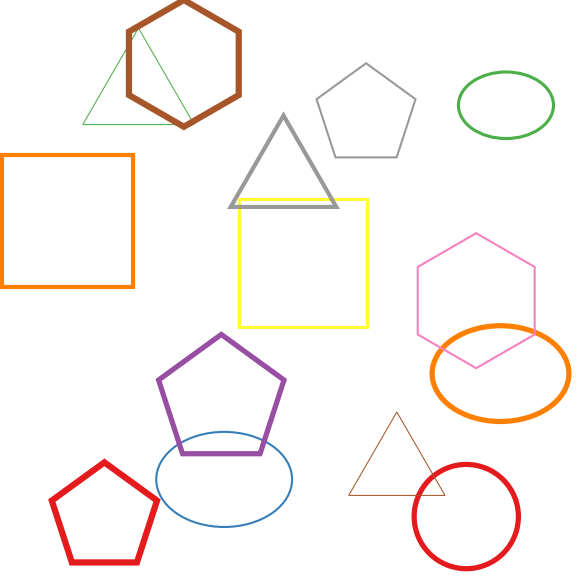[{"shape": "circle", "thickness": 2.5, "radius": 0.45, "center": [0.807, 0.105]}, {"shape": "pentagon", "thickness": 3, "radius": 0.48, "center": [0.181, 0.103]}, {"shape": "oval", "thickness": 1, "radius": 0.59, "center": [0.388, 0.169]}, {"shape": "oval", "thickness": 1.5, "radius": 0.41, "center": [0.876, 0.817]}, {"shape": "triangle", "thickness": 0.5, "radius": 0.56, "center": [0.24, 0.839]}, {"shape": "pentagon", "thickness": 2.5, "radius": 0.57, "center": [0.383, 0.306]}, {"shape": "oval", "thickness": 2.5, "radius": 0.59, "center": [0.867, 0.352]}, {"shape": "square", "thickness": 2, "radius": 0.57, "center": [0.117, 0.617]}, {"shape": "square", "thickness": 1.5, "radius": 0.56, "center": [0.524, 0.544]}, {"shape": "triangle", "thickness": 0.5, "radius": 0.48, "center": [0.687, 0.189]}, {"shape": "hexagon", "thickness": 3, "radius": 0.55, "center": [0.318, 0.889]}, {"shape": "hexagon", "thickness": 1, "radius": 0.58, "center": [0.825, 0.478]}, {"shape": "triangle", "thickness": 2, "radius": 0.53, "center": [0.491, 0.694]}, {"shape": "pentagon", "thickness": 1, "radius": 0.45, "center": [0.634, 0.8]}]